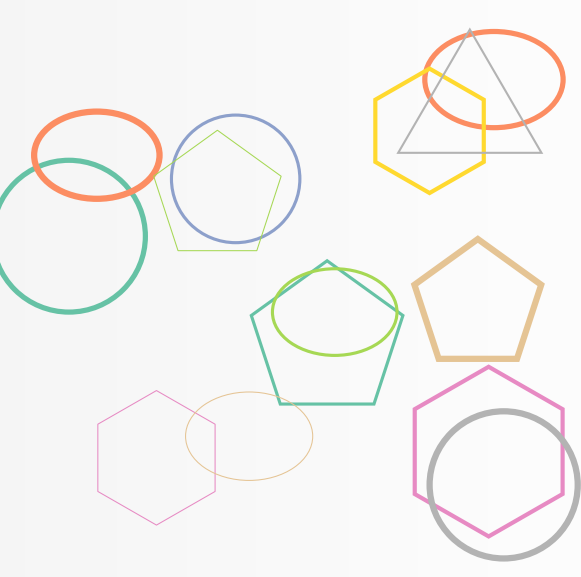[{"shape": "circle", "thickness": 2.5, "radius": 0.66, "center": [0.119, 0.59]}, {"shape": "pentagon", "thickness": 1.5, "radius": 0.69, "center": [0.563, 0.41]}, {"shape": "oval", "thickness": 2.5, "radius": 0.59, "center": [0.85, 0.861]}, {"shape": "oval", "thickness": 3, "radius": 0.54, "center": [0.167, 0.73]}, {"shape": "circle", "thickness": 1.5, "radius": 0.55, "center": [0.405, 0.689]}, {"shape": "hexagon", "thickness": 2, "radius": 0.73, "center": [0.841, 0.217]}, {"shape": "hexagon", "thickness": 0.5, "radius": 0.58, "center": [0.269, 0.206]}, {"shape": "pentagon", "thickness": 0.5, "radius": 0.58, "center": [0.374, 0.658]}, {"shape": "oval", "thickness": 1.5, "radius": 0.54, "center": [0.576, 0.459]}, {"shape": "hexagon", "thickness": 2, "radius": 0.54, "center": [0.739, 0.773]}, {"shape": "pentagon", "thickness": 3, "radius": 0.57, "center": [0.822, 0.471]}, {"shape": "oval", "thickness": 0.5, "radius": 0.55, "center": [0.429, 0.244]}, {"shape": "triangle", "thickness": 1, "radius": 0.71, "center": [0.808, 0.806]}, {"shape": "circle", "thickness": 3, "radius": 0.64, "center": [0.867, 0.16]}]